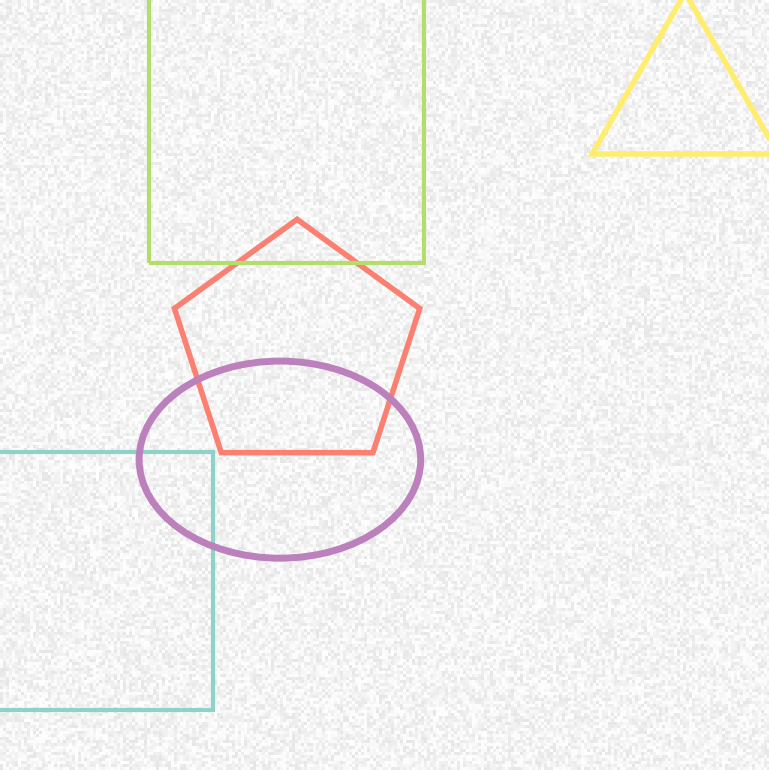[{"shape": "square", "thickness": 1.5, "radius": 0.84, "center": [0.11, 0.245]}, {"shape": "pentagon", "thickness": 2, "radius": 0.84, "center": [0.386, 0.548]}, {"shape": "square", "thickness": 1.5, "radius": 0.89, "center": [0.372, 0.837]}, {"shape": "oval", "thickness": 2.5, "radius": 0.91, "center": [0.364, 0.403]}, {"shape": "triangle", "thickness": 2, "radius": 0.7, "center": [0.89, 0.87]}]